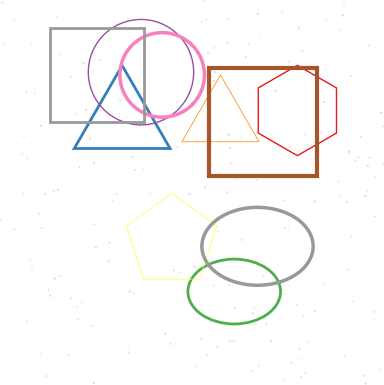[{"shape": "hexagon", "thickness": 1, "radius": 0.59, "center": [0.772, 0.713]}, {"shape": "triangle", "thickness": 2, "radius": 0.72, "center": [0.317, 0.686]}, {"shape": "oval", "thickness": 2, "radius": 0.6, "center": [0.608, 0.243]}, {"shape": "circle", "thickness": 1, "radius": 0.68, "center": [0.366, 0.813]}, {"shape": "triangle", "thickness": 0.5, "radius": 0.58, "center": [0.573, 0.69]}, {"shape": "pentagon", "thickness": 0.5, "radius": 0.62, "center": [0.446, 0.375]}, {"shape": "square", "thickness": 3, "radius": 0.7, "center": [0.683, 0.682]}, {"shape": "circle", "thickness": 2.5, "radius": 0.55, "center": [0.421, 0.805]}, {"shape": "oval", "thickness": 2.5, "radius": 0.72, "center": [0.669, 0.36]}, {"shape": "square", "thickness": 2, "radius": 0.61, "center": [0.252, 0.805]}]